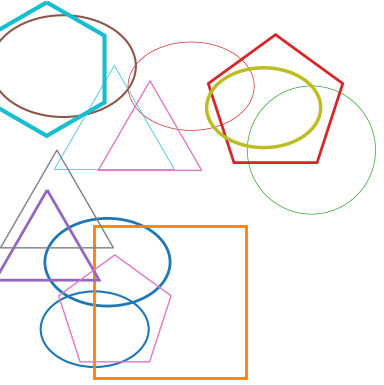[{"shape": "oval", "thickness": 1.5, "radius": 0.7, "center": [0.246, 0.145]}, {"shape": "oval", "thickness": 2, "radius": 0.81, "center": [0.279, 0.319]}, {"shape": "square", "thickness": 2, "radius": 0.99, "center": [0.442, 0.216]}, {"shape": "circle", "thickness": 0.5, "radius": 0.83, "center": [0.809, 0.61]}, {"shape": "oval", "thickness": 0.5, "radius": 0.82, "center": [0.496, 0.776]}, {"shape": "pentagon", "thickness": 2, "radius": 0.92, "center": [0.716, 0.726]}, {"shape": "triangle", "thickness": 2, "radius": 0.78, "center": [0.123, 0.35]}, {"shape": "oval", "thickness": 1.5, "radius": 0.94, "center": [0.164, 0.828]}, {"shape": "triangle", "thickness": 1, "radius": 0.78, "center": [0.39, 0.635]}, {"shape": "pentagon", "thickness": 1, "radius": 0.77, "center": [0.298, 0.184]}, {"shape": "triangle", "thickness": 1, "radius": 0.85, "center": [0.148, 0.441]}, {"shape": "oval", "thickness": 2.5, "radius": 0.74, "center": [0.685, 0.72]}, {"shape": "triangle", "thickness": 0.5, "radius": 0.9, "center": [0.297, 0.65]}, {"shape": "hexagon", "thickness": 3, "radius": 0.87, "center": [0.121, 0.821]}]